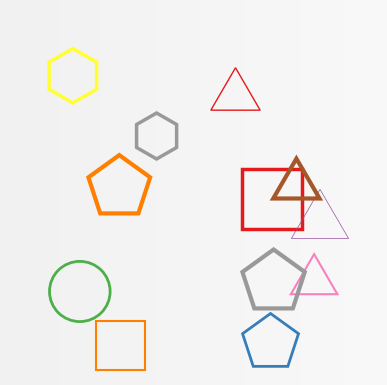[{"shape": "triangle", "thickness": 1, "radius": 0.37, "center": [0.608, 0.751]}, {"shape": "square", "thickness": 2.5, "radius": 0.39, "center": [0.702, 0.483]}, {"shape": "pentagon", "thickness": 2, "radius": 0.38, "center": [0.698, 0.11]}, {"shape": "circle", "thickness": 2, "radius": 0.39, "center": [0.206, 0.243]}, {"shape": "triangle", "thickness": 0.5, "radius": 0.43, "center": [0.826, 0.423]}, {"shape": "pentagon", "thickness": 3, "radius": 0.42, "center": [0.308, 0.513]}, {"shape": "square", "thickness": 1.5, "radius": 0.32, "center": [0.311, 0.104]}, {"shape": "hexagon", "thickness": 2.5, "radius": 0.35, "center": [0.188, 0.803]}, {"shape": "triangle", "thickness": 3, "radius": 0.34, "center": [0.765, 0.519]}, {"shape": "triangle", "thickness": 1.5, "radius": 0.35, "center": [0.811, 0.271]}, {"shape": "hexagon", "thickness": 2.5, "radius": 0.3, "center": [0.404, 0.647]}, {"shape": "pentagon", "thickness": 3, "radius": 0.42, "center": [0.706, 0.267]}]